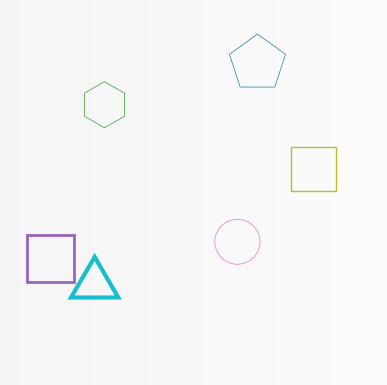[{"shape": "pentagon", "thickness": 0.5, "radius": 0.38, "center": [0.664, 0.835]}, {"shape": "hexagon", "thickness": 0.5, "radius": 0.3, "center": [0.27, 0.728]}, {"shape": "square", "thickness": 2, "radius": 0.3, "center": [0.13, 0.329]}, {"shape": "circle", "thickness": 0.5, "radius": 0.29, "center": [0.613, 0.372]}, {"shape": "square", "thickness": 1, "radius": 0.29, "center": [0.809, 0.561]}, {"shape": "triangle", "thickness": 3, "radius": 0.35, "center": [0.244, 0.262]}]